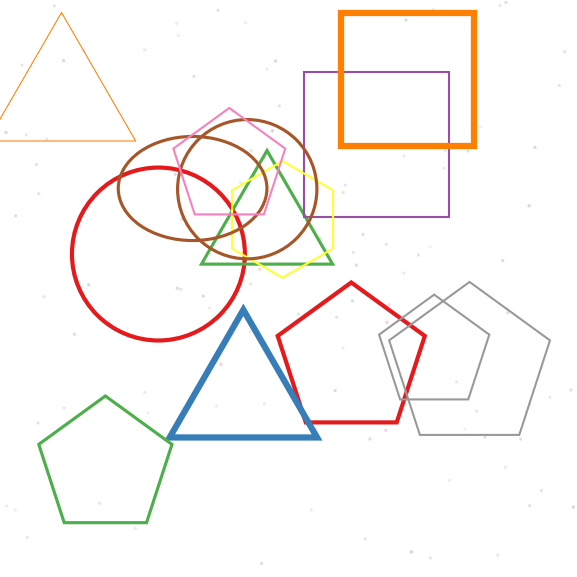[{"shape": "pentagon", "thickness": 2, "radius": 0.67, "center": [0.608, 0.376]}, {"shape": "circle", "thickness": 2, "radius": 0.75, "center": [0.274, 0.559]}, {"shape": "triangle", "thickness": 3, "radius": 0.74, "center": [0.421, 0.315]}, {"shape": "triangle", "thickness": 1.5, "radius": 0.66, "center": [0.462, 0.607]}, {"shape": "pentagon", "thickness": 1.5, "radius": 0.61, "center": [0.182, 0.192]}, {"shape": "square", "thickness": 1, "radius": 0.63, "center": [0.652, 0.749]}, {"shape": "square", "thickness": 3, "radius": 0.58, "center": [0.706, 0.862]}, {"shape": "triangle", "thickness": 0.5, "radius": 0.74, "center": [0.107, 0.829]}, {"shape": "hexagon", "thickness": 1, "radius": 0.5, "center": [0.489, 0.619]}, {"shape": "circle", "thickness": 1.5, "radius": 0.6, "center": [0.428, 0.672]}, {"shape": "oval", "thickness": 1.5, "radius": 0.64, "center": [0.334, 0.673]}, {"shape": "pentagon", "thickness": 1, "radius": 0.51, "center": [0.397, 0.71]}, {"shape": "pentagon", "thickness": 1, "radius": 0.73, "center": [0.813, 0.365]}, {"shape": "pentagon", "thickness": 1, "radius": 0.5, "center": [0.752, 0.389]}]